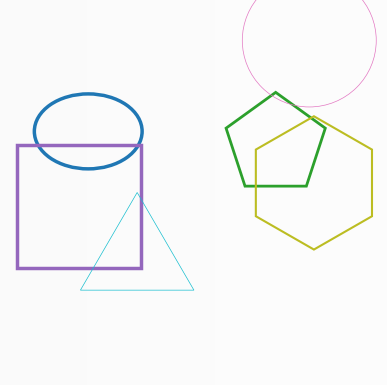[{"shape": "oval", "thickness": 2.5, "radius": 0.7, "center": [0.228, 0.659]}, {"shape": "pentagon", "thickness": 2, "radius": 0.67, "center": [0.711, 0.625]}, {"shape": "square", "thickness": 2.5, "radius": 0.8, "center": [0.203, 0.464]}, {"shape": "circle", "thickness": 0.5, "radius": 0.86, "center": [0.798, 0.895]}, {"shape": "hexagon", "thickness": 1.5, "radius": 0.87, "center": [0.81, 0.525]}, {"shape": "triangle", "thickness": 0.5, "radius": 0.85, "center": [0.354, 0.331]}]